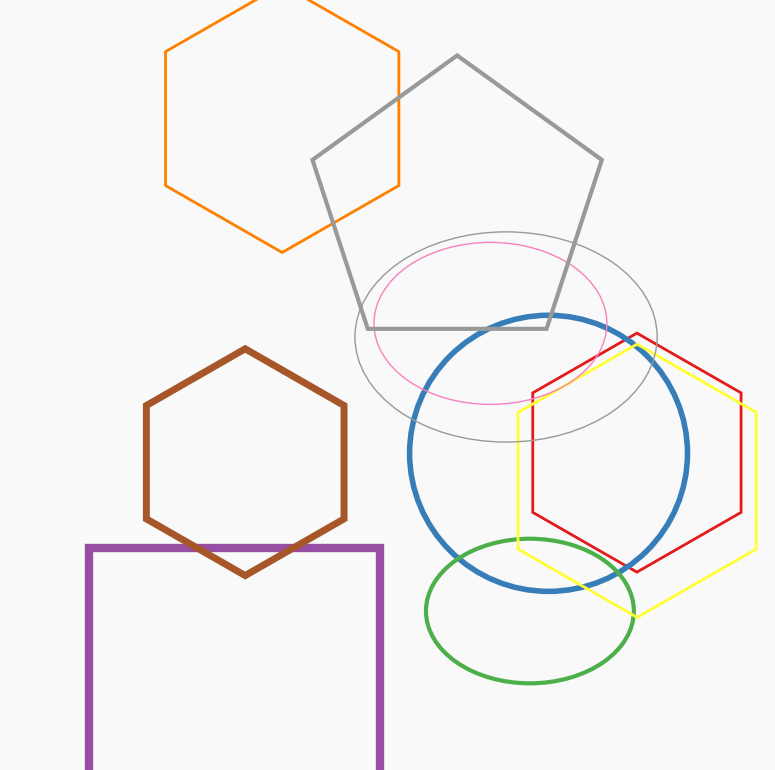[{"shape": "hexagon", "thickness": 1, "radius": 0.78, "center": [0.822, 0.412]}, {"shape": "circle", "thickness": 2, "radius": 0.9, "center": [0.708, 0.411]}, {"shape": "oval", "thickness": 1.5, "radius": 0.67, "center": [0.684, 0.206]}, {"shape": "square", "thickness": 3, "radius": 0.94, "center": [0.303, 0.1]}, {"shape": "hexagon", "thickness": 1, "radius": 0.87, "center": [0.364, 0.846]}, {"shape": "hexagon", "thickness": 1, "radius": 0.89, "center": [0.822, 0.376]}, {"shape": "hexagon", "thickness": 2.5, "radius": 0.74, "center": [0.316, 0.4]}, {"shape": "oval", "thickness": 0.5, "radius": 0.75, "center": [0.633, 0.58]}, {"shape": "oval", "thickness": 0.5, "radius": 0.97, "center": [0.653, 0.562]}, {"shape": "pentagon", "thickness": 1.5, "radius": 0.98, "center": [0.59, 0.732]}]